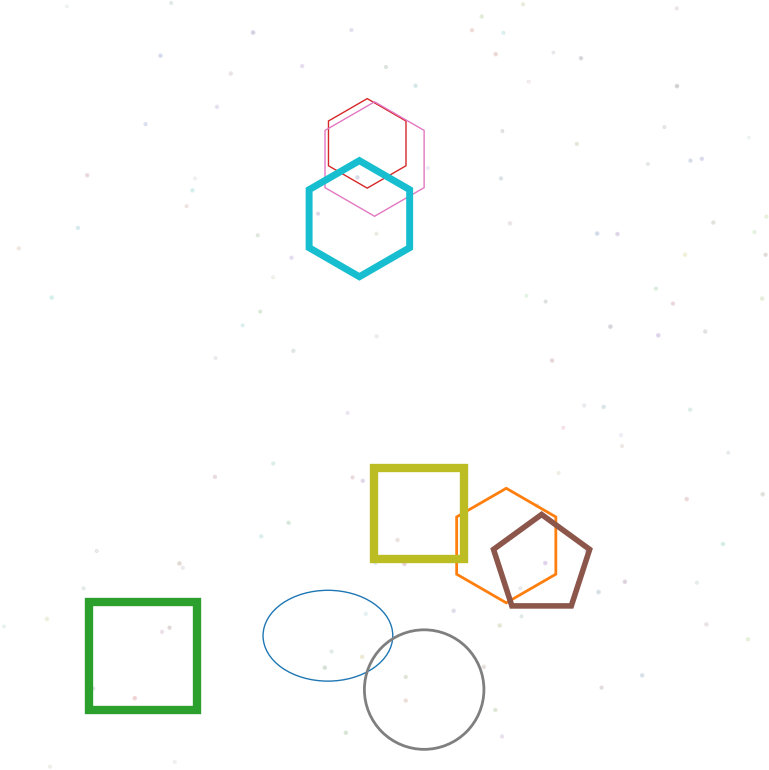[{"shape": "oval", "thickness": 0.5, "radius": 0.42, "center": [0.426, 0.174]}, {"shape": "hexagon", "thickness": 1, "radius": 0.37, "center": [0.657, 0.291]}, {"shape": "square", "thickness": 3, "radius": 0.35, "center": [0.186, 0.148]}, {"shape": "hexagon", "thickness": 0.5, "radius": 0.29, "center": [0.477, 0.814]}, {"shape": "pentagon", "thickness": 2, "radius": 0.33, "center": [0.703, 0.266]}, {"shape": "hexagon", "thickness": 0.5, "radius": 0.37, "center": [0.486, 0.793]}, {"shape": "circle", "thickness": 1, "radius": 0.39, "center": [0.551, 0.104]}, {"shape": "square", "thickness": 3, "radius": 0.3, "center": [0.544, 0.333]}, {"shape": "hexagon", "thickness": 2.5, "radius": 0.38, "center": [0.467, 0.716]}]